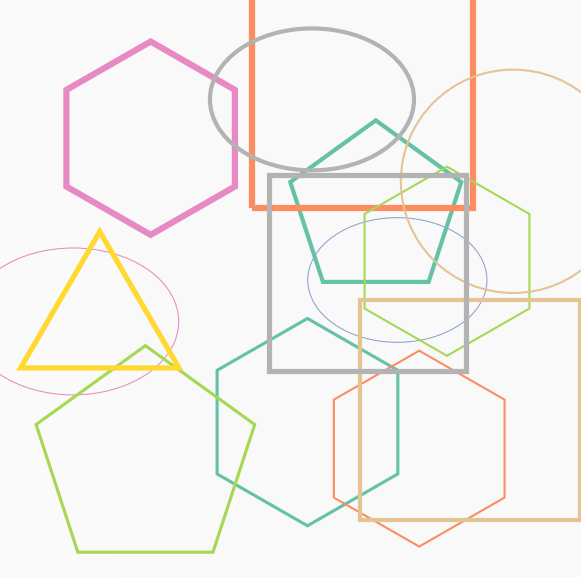[{"shape": "hexagon", "thickness": 1.5, "radius": 0.9, "center": [0.529, 0.268]}, {"shape": "pentagon", "thickness": 2, "radius": 0.77, "center": [0.646, 0.636]}, {"shape": "hexagon", "thickness": 1, "radius": 0.85, "center": [0.721, 0.222]}, {"shape": "square", "thickness": 3, "radius": 0.95, "center": [0.624, 0.829]}, {"shape": "oval", "thickness": 0.5, "radius": 0.77, "center": [0.684, 0.514]}, {"shape": "hexagon", "thickness": 3, "radius": 0.84, "center": [0.259, 0.76]}, {"shape": "oval", "thickness": 0.5, "radius": 0.91, "center": [0.126, 0.443]}, {"shape": "hexagon", "thickness": 1, "radius": 0.82, "center": [0.769, 0.547]}, {"shape": "pentagon", "thickness": 1.5, "radius": 0.99, "center": [0.25, 0.203]}, {"shape": "triangle", "thickness": 2.5, "radius": 0.79, "center": [0.172, 0.441]}, {"shape": "circle", "thickness": 1, "radius": 0.97, "center": [0.883, 0.685]}, {"shape": "square", "thickness": 2, "radius": 0.95, "center": [0.808, 0.289]}, {"shape": "oval", "thickness": 2, "radius": 0.88, "center": [0.537, 0.827]}, {"shape": "square", "thickness": 2.5, "radius": 0.85, "center": [0.632, 0.527]}]